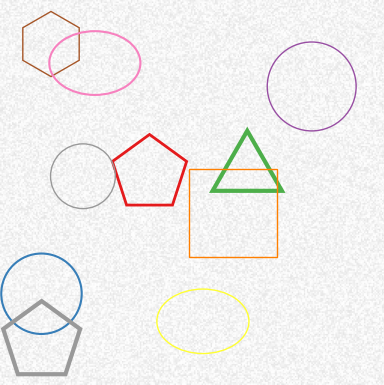[{"shape": "pentagon", "thickness": 2, "radius": 0.51, "center": [0.388, 0.549]}, {"shape": "circle", "thickness": 1.5, "radius": 0.52, "center": [0.108, 0.237]}, {"shape": "triangle", "thickness": 3, "radius": 0.52, "center": [0.642, 0.556]}, {"shape": "circle", "thickness": 1, "radius": 0.58, "center": [0.81, 0.775]}, {"shape": "square", "thickness": 1, "radius": 0.57, "center": [0.605, 0.447]}, {"shape": "oval", "thickness": 1, "radius": 0.6, "center": [0.527, 0.165]}, {"shape": "hexagon", "thickness": 1, "radius": 0.42, "center": [0.132, 0.886]}, {"shape": "oval", "thickness": 1.5, "radius": 0.59, "center": [0.246, 0.836]}, {"shape": "circle", "thickness": 1, "radius": 0.42, "center": [0.215, 0.542]}, {"shape": "pentagon", "thickness": 3, "radius": 0.52, "center": [0.108, 0.113]}]